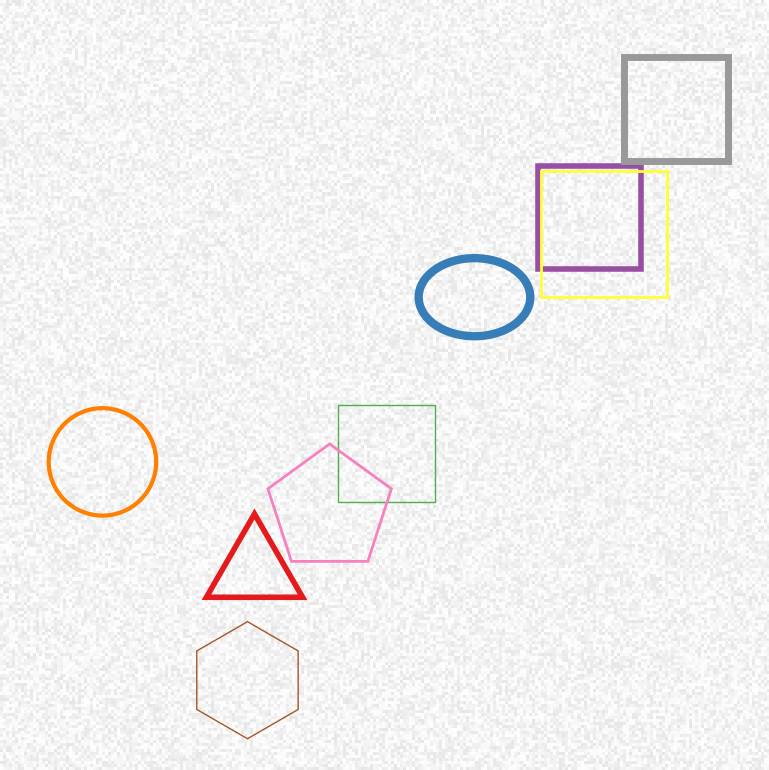[{"shape": "triangle", "thickness": 2, "radius": 0.36, "center": [0.33, 0.26]}, {"shape": "oval", "thickness": 3, "radius": 0.36, "center": [0.616, 0.614]}, {"shape": "square", "thickness": 0.5, "radius": 0.32, "center": [0.502, 0.411]}, {"shape": "square", "thickness": 2, "radius": 0.33, "center": [0.765, 0.718]}, {"shape": "circle", "thickness": 1.5, "radius": 0.35, "center": [0.133, 0.4]}, {"shape": "square", "thickness": 1, "radius": 0.41, "center": [0.784, 0.696]}, {"shape": "hexagon", "thickness": 0.5, "radius": 0.38, "center": [0.321, 0.117]}, {"shape": "pentagon", "thickness": 1, "radius": 0.42, "center": [0.428, 0.339]}, {"shape": "square", "thickness": 2.5, "radius": 0.34, "center": [0.878, 0.859]}]